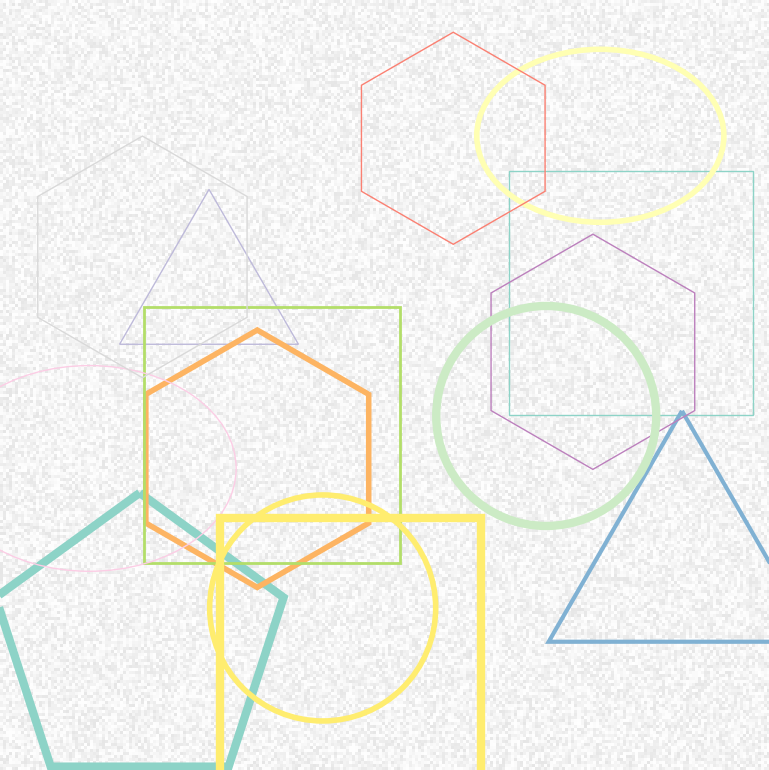[{"shape": "pentagon", "thickness": 3, "radius": 0.98, "center": [0.181, 0.163]}, {"shape": "square", "thickness": 0.5, "radius": 0.79, "center": [0.819, 0.62]}, {"shape": "oval", "thickness": 2, "radius": 0.8, "center": [0.78, 0.824]}, {"shape": "triangle", "thickness": 0.5, "radius": 0.67, "center": [0.271, 0.62]}, {"shape": "hexagon", "thickness": 0.5, "radius": 0.69, "center": [0.589, 0.82]}, {"shape": "triangle", "thickness": 1.5, "radius": 1.0, "center": [0.886, 0.267]}, {"shape": "hexagon", "thickness": 2, "radius": 0.84, "center": [0.334, 0.404]}, {"shape": "square", "thickness": 1, "radius": 0.83, "center": [0.354, 0.435]}, {"shape": "oval", "thickness": 0.5, "radius": 0.95, "center": [0.116, 0.392]}, {"shape": "hexagon", "thickness": 0.5, "radius": 0.78, "center": [0.185, 0.666]}, {"shape": "hexagon", "thickness": 0.5, "radius": 0.76, "center": [0.77, 0.543]}, {"shape": "circle", "thickness": 3, "radius": 0.71, "center": [0.709, 0.46]}, {"shape": "circle", "thickness": 2, "radius": 0.73, "center": [0.419, 0.21]}, {"shape": "square", "thickness": 3, "radius": 0.84, "center": [0.455, 0.158]}]